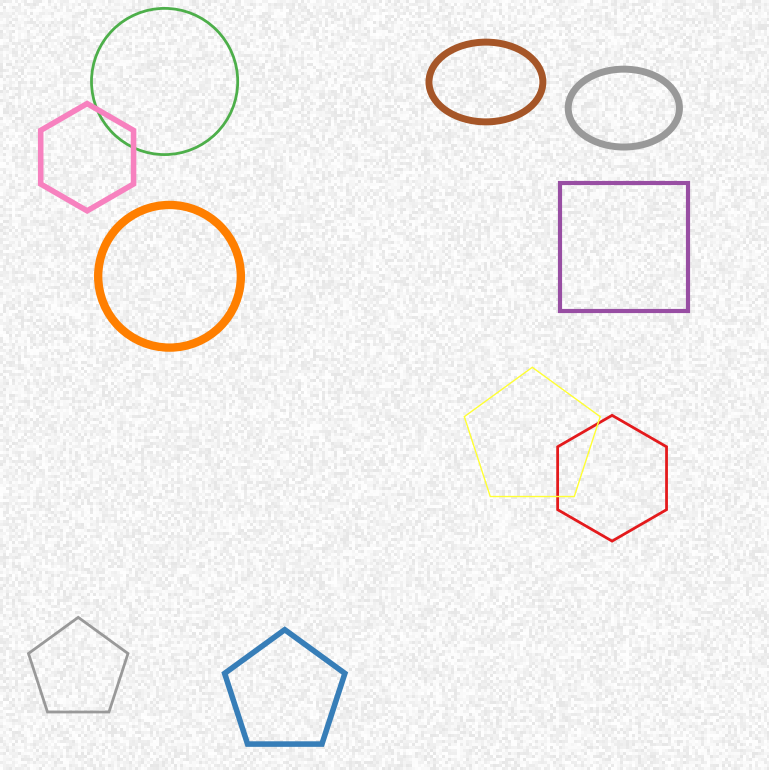[{"shape": "hexagon", "thickness": 1, "radius": 0.41, "center": [0.795, 0.379]}, {"shape": "pentagon", "thickness": 2, "radius": 0.41, "center": [0.37, 0.1]}, {"shape": "circle", "thickness": 1, "radius": 0.47, "center": [0.214, 0.894]}, {"shape": "square", "thickness": 1.5, "radius": 0.42, "center": [0.811, 0.679]}, {"shape": "circle", "thickness": 3, "radius": 0.46, "center": [0.22, 0.641]}, {"shape": "pentagon", "thickness": 0.5, "radius": 0.46, "center": [0.691, 0.43]}, {"shape": "oval", "thickness": 2.5, "radius": 0.37, "center": [0.631, 0.894]}, {"shape": "hexagon", "thickness": 2, "radius": 0.35, "center": [0.113, 0.796]}, {"shape": "pentagon", "thickness": 1, "radius": 0.34, "center": [0.102, 0.13]}, {"shape": "oval", "thickness": 2.5, "radius": 0.36, "center": [0.81, 0.86]}]